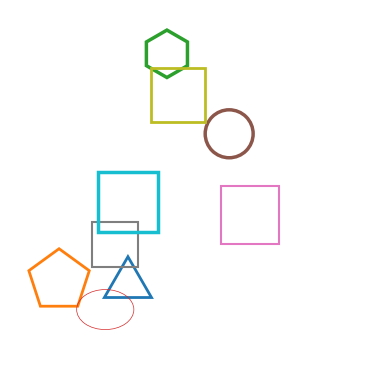[{"shape": "triangle", "thickness": 2, "radius": 0.35, "center": [0.332, 0.263]}, {"shape": "pentagon", "thickness": 2, "radius": 0.41, "center": [0.153, 0.271]}, {"shape": "hexagon", "thickness": 2.5, "radius": 0.31, "center": [0.434, 0.86]}, {"shape": "oval", "thickness": 0.5, "radius": 0.37, "center": [0.273, 0.196]}, {"shape": "circle", "thickness": 2.5, "radius": 0.31, "center": [0.595, 0.653]}, {"shape": "square", "thickness": 1.5, "radius": 0.38, "center": [0.648, 0.442]}, {"shape": "square", "thickness": 1.5, "radius": 0.3, "center": [0.298, 0.365]}, {"shape": "square", "thickness": 2, "radius": 0.35, "center": [0.463, 0.753]}, {"shape": "square", "thickness": 2.5, "radius": 0.39, "center": [0.332, 0.476]}]